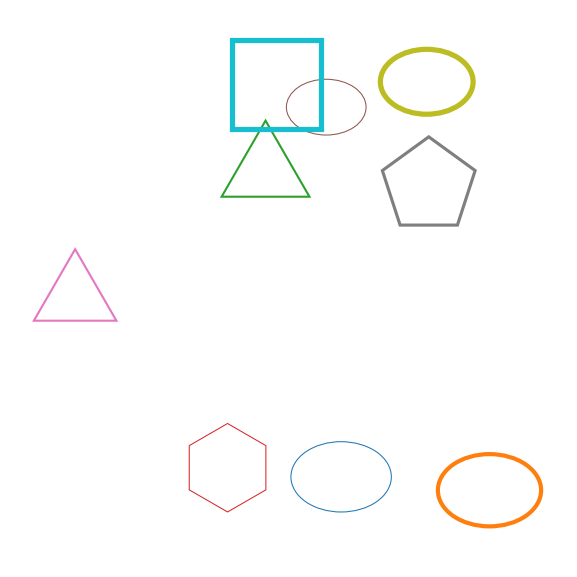[{"shape": "oval", "thickness": 0.5, "radius": 0.43, "center": [0.591, 0.173]}, {"shape": "oval", "thickness": 2, "radius": 0.45, "center": [0.848, 0.15]}, {"shape": "triangle", "thickness": 1, "radius": 0.44, "center": [0.46, 0.702]}, {"shape": "hexagon", "thickness": 0.5, "radius": 0.38, "center": [0.394, 0.189]}, {"shape": "oval", "thickness": 0.5, "radius": 0.34, "center": [0.565, 0.814]}, {"shape": "triangle", "thickness": 1, "radius": 0.41, "center": [0.13, 0.485]}, {"shape": "pentagon", "thickness": 1.5, "radius": 0.42, "center": [0.742, 0.678]}, {"shape": "oval", "thickness": 2.5, "radius": 0.4, "center": [0.739, 0.858]}, {"shape": "square", "thickness": 2.5, "radius": 0.39, "center": [0.48, 0.853]}]